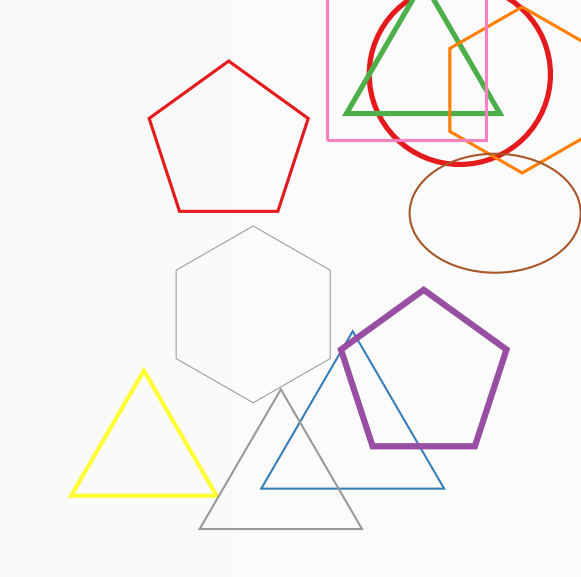[{"shape": "pentagon", "thickness": 1.5, "radius": 0.72, "center": [0.393, 0.75]}, {"shape": "circle", "thickness": 2.5, "radius": 0.78, "center": [0.791, 0.87]}, {"shape": "triangle", "thickness": 1, "radius": 0.91, "center": [0.607, 0.244]}, {"shape": "triangle", "thickness": 2.5, "radius": 0.76, "center": [0.728, 0.879]}, {"shape": "pentagon", "thickness": 3, "radius": 0.75, "center": [0.729, 0.348]}, {"shape": "hexagon", "thickness": 1.5, "radius": 0.72, "center": [0.898, 0.843]}, {"shape": "triangle", "thickness": 2, "radius": 0.72, "center": [0.248, 0.213]}, {"shape": "oval", "thickness": 1, "radius": 0.74, "center": [0.852, 0.63]}, {"shape": "square", "thickness": 1.5, "radius": 0.68, "center": [0.699, 0.893]}, {"shape": "triangle", "thickness": 1, "radius": 0.81, "center": [0.483, 0.164]}, {"shape": "hexagon", "thickness": 0.5, "radius": 0.77, "center": [0.436, 0.455]}]